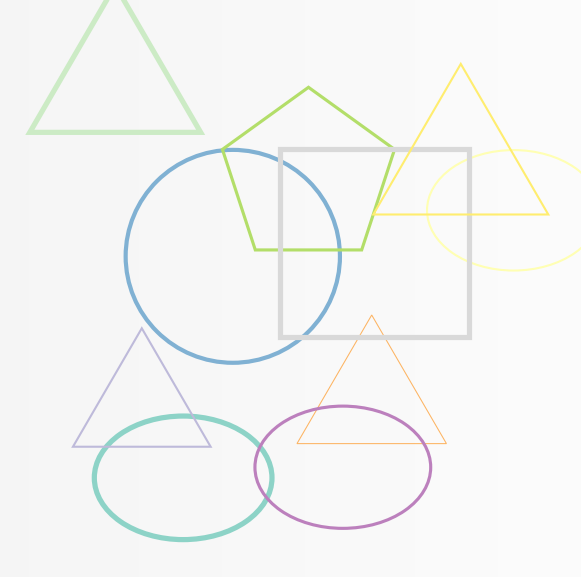[{"shape": "oval", "thickness": 2.5, "radius": 0.76, "center": [0.315, 0.172]}, {"shape": "oval", "thickness": 1, "radius": 0.74, "center": [0.884, 0.635]}, {"shape": "triangle", "thickness": 1, "radius": 0.68, "center": [0.244, 0.294]}, {"shape": "circle", "thickness": 2, "radius": 0.92, "center": [0.401, 0.555]}, {"shape": "triangle", "thickness": 0.5, "radius": 0.74, "center": [0.64, 0.305]}, {"shape": "pentagon", "thickness": 1.5, "radius": 0.78, "center": [0.531, 0.692]}, {"shape": "square", "thickness": 2.5, "radius": 0.81, "center": [0.644, 0.578]}, {"shape": "oval", "thickness": 1.5, "radius": 0.76, "center": [0.59, 0.19]}, {"shape": "triangle", "thickness": 2.5, "radius": 0.85, "center": [0.198, 0.855]}, {"shape": "triangle", "thickness": 1, "radius": 0.87, "center": [0.793, 0.715]}]